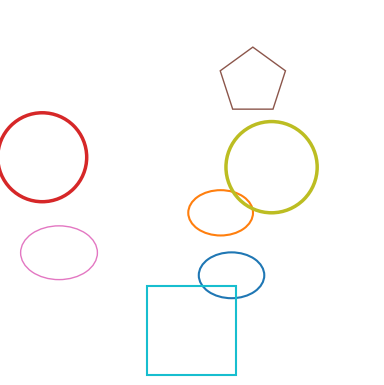[{"shape": "oval", "thickness": 1.5, "radius": 0.43, "center": [0.601, 0.285]}, {"shape": "oval", "thickness": 1.5, "radius": 0.42, "center": [0.573, 0.447]}, {"shape": "circle", "thickness": 2.5, "radius": 0.58, "center": [0.11, 0.592]}, {"shape": "pentagon", "thickness": 1, "radius": 0.45, "center": [0.657, 0.789]}, {"shape": "oval", "thickness": 1, "radius": 0.5, "center": [0.153, 0.344]}, {"shape": "circle", "thickness": 2.5, "radius": 0.59, "center": [0.705, 0.566]}, {"shape": "square", "thickness": 1.5, "radius": 0.57, "center": [0.497, 0.141]}]